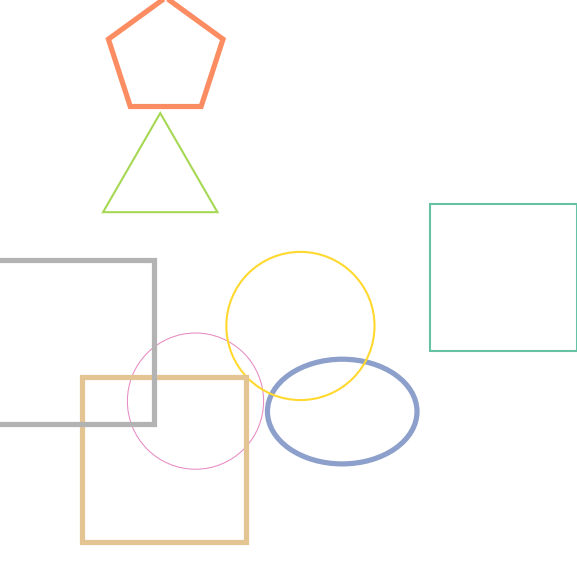[{"shape": "square", "thickness": 1, "radius": 0.64, "center": [0.871, 0.518]}, {"shape": "pentagon", "thickness": 2.5, "radius": 0.52, "center": [0.287, 0.899]}, {"shape": "oval", "thickness": 2.5, "radius": 0.65, "center": [0.593, 0.286]}, {"shape": "circle", "thickness": 0.5, "radius": 0.59, "center": [0.339, 0.305]}, {"shape": "triangle", "thickness": 1, "radius": 0.57, "center": [0.277, 0.689]}, {"shape": "circle", "thickness": 1, "radius": 0.64, "center": [0.52, 0.435]}, {"shape": "square", "thickness": 2.5, "radius": 0.71, "center": [0.284, 0.204]}, {"shape": "square", "thickness": 2.5, "radius": 0.71, "center": [0.125, 0.408]}]